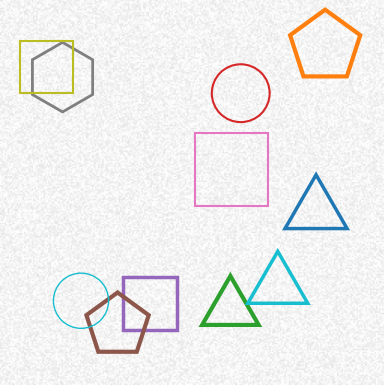[{"shape": "triangle", "thickness": 2.5, "radius": 0.47, "center": [0.821, 0.453]}, {"shape": "pentagon", "thickness": 3, "radius": 0.48, "center": [0.845, 0.879]}, {"shape": "triangle", "thickness": 3, "radius": 0.42, "center": [0.598, 0.198]}, {"shape": "circle", "thickness": 1.5, "radius": 0.38, "center": [0.625, 0.758]}, {"shape": "square", "thickness": 2.5, "radius": 0.35, "center": [0.39, 0.212]}, {"shape": "pentagon", "thickness": 3, "radius": 0.43, "center": [0.305, 0.155]}, {"shape": "square", "thickness": 1.5, "radius": 0.47, "center": [0.602, 0.56]}, {"shape": "hexagon", "thickness": 2, "radius": 0.45, "center": [0.162, 0.8]}, {"shape": "square", "thickness": 1.5, "radius": 0.34, "center": [0.122, 0.826]}, {"shape": "triangle", "thickness": 2.5, "radius": 0.45, "center": [0.721, 0.257]}, {"shape": "circle", "thickness": 1, "radius": 0.36, "center": [0.21, 0.219]}]